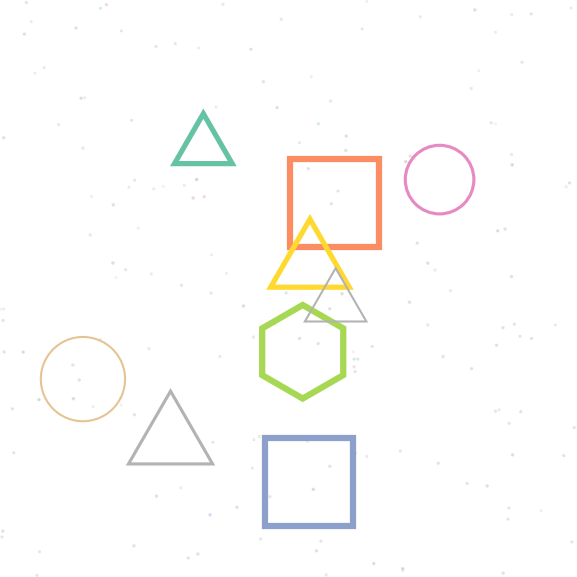[{"shape": "triangle", "thickness": 2.5, "radius": 0.29, "center": [0.352, 0.745]}, {"shape": "square", "thickness": 3, "radius": 0.38, "center": [0.579, 0.648]}, {"shape": "square", "thickness": 3, "radius": 0.38, "center": [0.536, 0.164]}, {"shape": "circle", "thickness": 1.5, "radius": 0.3, "center": [0.761, 0.688]}, {"shape": "hexagon", "thickness": 3, "radius": 0.41, "center": [0.524, 0.39]}, {"shape": "triangle", "thickness": 2.5, "radius": 0.39, "center": [0.537, 0.541]}, {"shape": "circle", "thickness": 1, "radius": 0.36, "center": [0.144, 0.343]}, {"shape": "triangle", "thickness": 1, "radius": 0.31, "center": [0.581, 0.473]}, {"shape": "triangle", "thickness": 1.5, "radius": 0.42, "center": [0.295, 0.238]}]